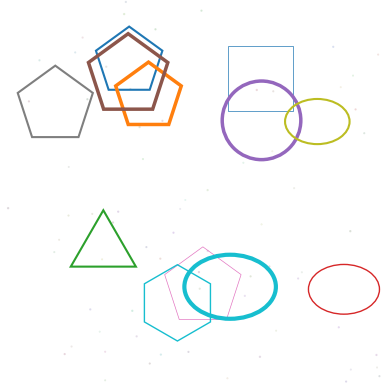[{"shape": "pentagon", "thickness": 1.5, "radius": 0.45, "center": [0.335, 0.84]}, {"shape": "square", "thickness": 0.5, "radius": 0.42, "center": [0.677, 0.796]}, {"shape": "pentagon", "thickness": 2.5, "radius": 0.45, "center": [0.386, 0.749]}, {"shape": "triangle", "thickness": 1.5, "radius": 0.49, "center": [0.268, 0.356]}, {"shape": "oval", "thickness": 1, "radius": 0.46, "center": [0.893, 0.249]}, {"shape": "circle", "thickness": 2.5, "radius": 0.51, "center": [0.679, 0.687]}, {"shape": "pentagon", "thickness": 2.5, "radius": 0.54, "center": [0.333, 0.804]}, {"shape": "pentagon", "thickness": 0.5, "radius": 0.52, "center": [0.527, 0.254]}, {"shape": "pentagon", "thickness": 1.5, "radius": 0.51, "center": [0.144, 0.727]}, {"shape": "oval", "thickness": 1.5, "radius": 0.42, "center": [0.824, 0.684]}, {"shape": "hexagon", "thickness": 1, "radius": 0.5, "center": [0.461, 0.213]}, {"shape": "oval", "thickness": 3, "radius": 0.59, "center": [0.598, 0.255]}]